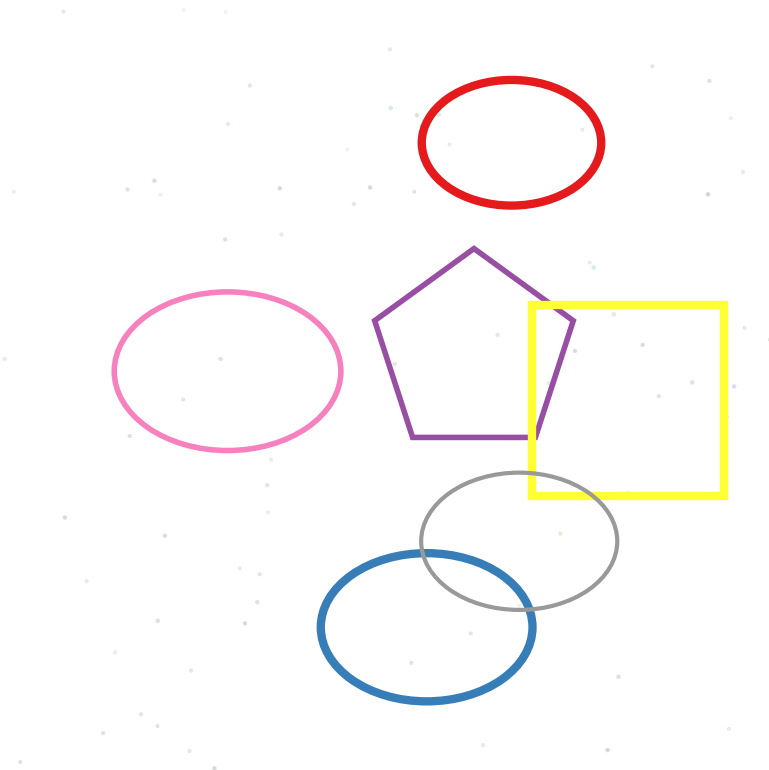[{"shape": "oval", "thickness": 3, "radius": 0.58, "center": [0.664, 0.815]}, {"shape": "oval", "thickness": 3, "radius": 0.69, "center": [0.554, 0.185]}, {"shape": "pentagon", "thickness": 2, "radius": 0.68, "center": [0.616, 0.542]}, {"shape": "square", "thickness": 3, "radius": 0.62, "center": [0.816, 0.48]}, {"shape": "oval", "thickness": 2, "radius": 0.74, "center": [0.296, 0.518]}, {"shape": "oval", "thickness": 1.5, "radius": 0.64, "center": [0.674, 0.297]}]